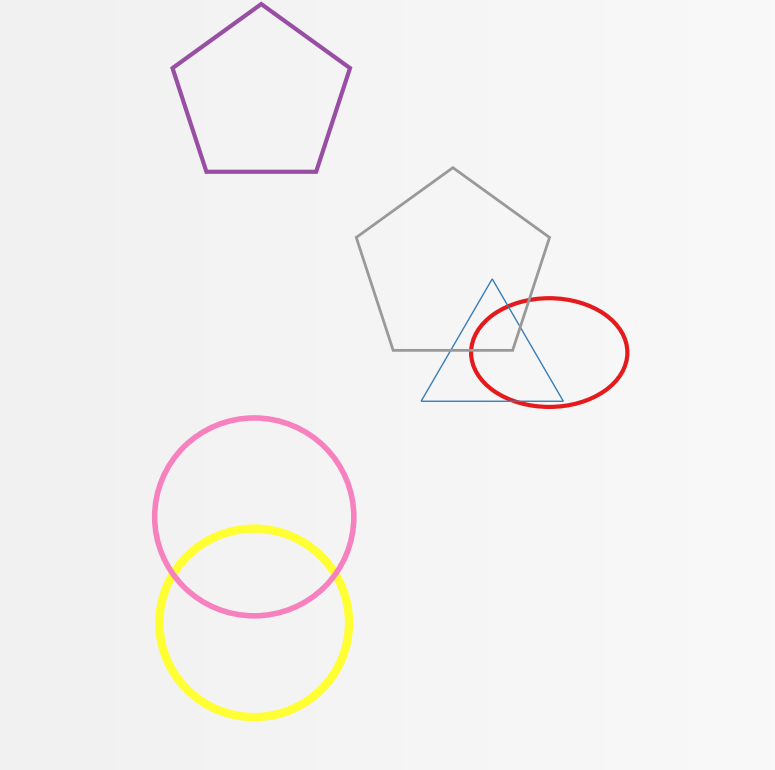[{"shape": "oval", "thickness": 1.5, "radius": 0.5, "center": [0.709, 0.542]}, {"shape": "triangle", "thickness": 0.5, "radius": 0.53, "center": [0.635, 0.532]}, {"shape": "pentagon", "thickness": 1.5, "radius": 0.6, "center": [0.337, 0.874]}, {"shape": "circle", "thickness": 3, "radius": 0.61, "center": [0.328, 0.191]}, {"shape": "circle", "thickness": 2, "radius": 0.64, "center": [0.328, 0.329]}, {"shape": "pentagon", "thickness": 1, "radius": 0.66, "center": [0.584, 0.651]}]